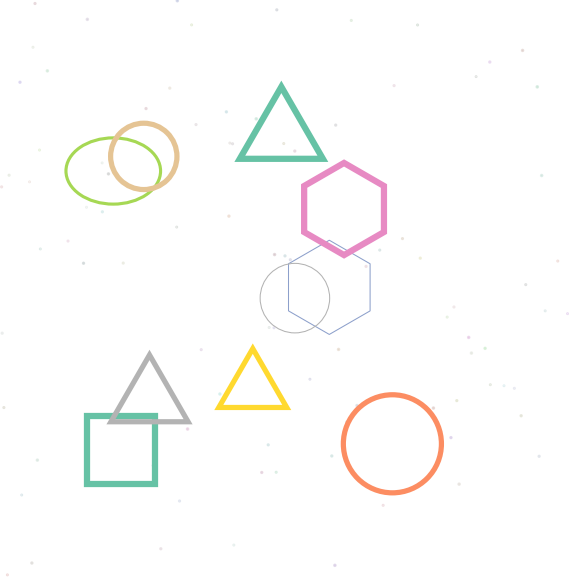[{"shape": "triangle", "thickness": 3, "radius": 0.42, "center": [0.487, 0.766]}, {"shape": "square", "thickness": 3, "radius": 0.29, "center": [0.209, 0.22]}, {"shape": "circle", "thickness": 2.5, "radius": 0.42, "center": [0.679, 0.231]}, {"shape": "hexagon", "thickness": 0.5, "radius": 0.41, "center": [0.57, 0.502]}, {"shape": "hexagon", "thickness": 3, "radius": 0.4, "center": [0.596, 0.637]}, {"shape": "oval", "thickness": 1.5, "radius": 0.41, "center": [0.196, 0.703]}, {"shape": "triangle", "thickness": 2.5, "radius": 0.34, "center": [0.438, 0.328]}, {"shape": "circle", "thickness": 2.5, "radius": 0.29, "center": [0.249, 0.728]}, {"shape": "triangle", "thickness": 2.5, "radius": 0.39, "center": [0.259, 0.307]}, {"shape": "circle", "thickness": 0.5, "radius": 0.3, "center": [0.511, 0.483]}]